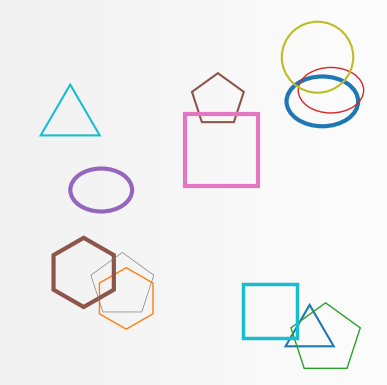[{"shape": "oval", "thickness": 3, "radius": 0.46, "center": [0.832, 0.737]}, {"shape": "triangle", "thickness": 1.5, "radius": 0.36, "center": [0.799, 0.136]}, {"shape": "hexagon", "thickness": 1, "radius": 0.4, "center": [0.326, 0.225]}, {"shape": "pentagon", "thickness": 1, "radius": 0.47, "center": [0.84, 0.119]}, {"shape": "oval", "thickness": 1, "radius": 0.42, "center": [0.854, 0.766]}, {"shape": "oval", "thickness": 3, "radius": 0.4, "center": [0.261, 0.506]}, {"shape": "pentagon", "thickness": 1.5, "radius": 0.35, "center": [0.562, 0.74]}, {"shape": "hexagon", "thickness": 3, "radius": 0.45, "center": [0.216, 0.292]}, {"shape": "square", "thickness": 3, "radius": 0.47, "center": [0.571, 0.61]}, {"shape": "pentagon", "thickness": 0.5, "radius": 0.43, "center": [0.316, 0.259]}, {"shape": "circle", "thickness": 1.5, "radius": 0.46, "center": [0.819, 0.851]}, {"shape": "triangle", "thickness": 1.5, "radius": 0.44, "center": [0.181, 0.692]}, {"shape": "square", "thickness": 2.5, "radius": 0.35, "center": [0.697, 0.192]}]